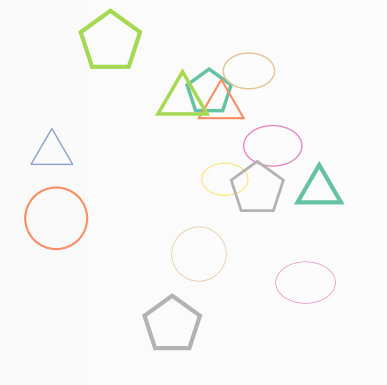[{"shape": "pentagon", "thickness": 2.5, "radius": 0.3, "center": [0.54, 0.761]}, {"shape": "triangle", "thickness": 3, "radius": 0.32, "center": [0.824, 0.507]}, {"shape": "triangle", "thickness": 1.5, "radius": 0.33, "center": [0.571, 0.726]}, {"shape": "circle", "thickness": 1.5, "radius": 0.4, "center": [0.145, 0.433]}, {"shape": "triangle", "thickness": 1, "radius": 0.31, "center": [0.134, 0.604]}, {"shape": "oval", "thickness": 1, "radius": 0.38, "center": [0.704, 0.621]}, {"shape": "oval", "thickness": 0.5, "radius": 0.39, "center": [0.788, 0.266]}, {"shape": "pentagon", "thickness": 3, "radius": 0.4, "center": [0.285, 0.892]}, {"shape": "triangle", "thickness": 2.5, "radius": 0.37, "center": [0.471, 0.741]}, {"shape": "oval", "thickness": 0.5, "radius": 0.3, "center": [0.58, 0.534]}, {"shape": "circle", "thickness": 0.5, "radius": 0.35, "center": [0.513, 0.34]}, {"shape": "oval", "thickness": 1, "radius": 0.33, "center": [0.642, 0.816]}, {"shape": "pentagon", "thickness": 3, "radius": 0.38, "center": [0.444, 0.157]}, {"shape": "pentagon", "thickness": 2, "radius": 0.35, "center": [0.664, 0.51]}]